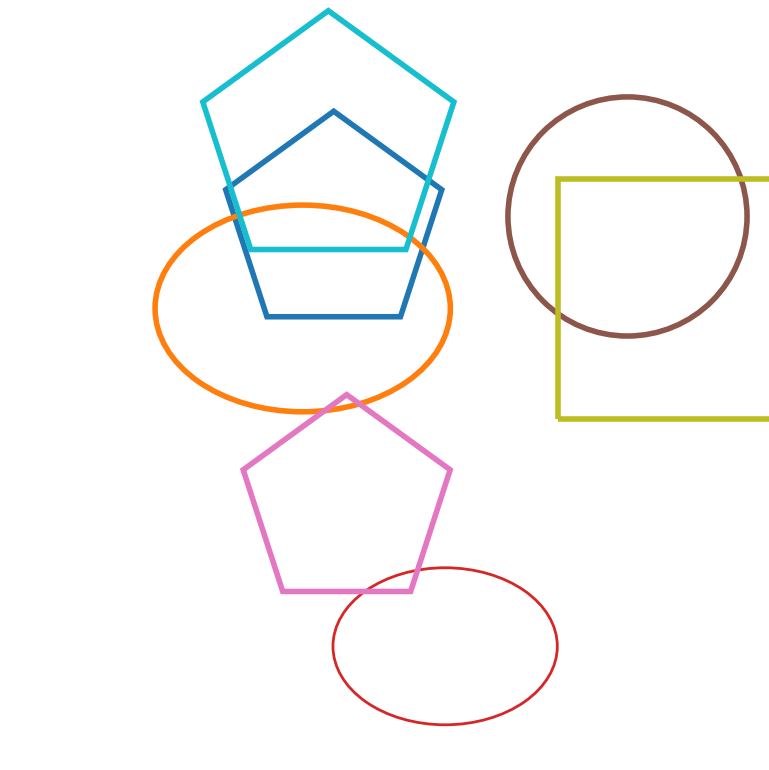[{"shape": "pentagon", "thickness": 2, "radius": 0.74, "center": [0.433, 0.708]}, {"shape": "oval", "thickness": 2, "radius": 0.96, "center": [0.393, 0.599]}, {"shape": "oval", "thickness": 1, "radius": 0.73, "center": [0.578, 0.161]}, {"shape": "circle", "thickness": 2, "radius": 0.78, "center": [0.815, 0.719]}, {"shape": "pentagon", "thickness": 2, "radius": 0.71, "center": [0.45, 0.346]}, {"shape": "square", "thickness": 2, "radius": 0.78, "center": [0.88, 0.612]}, {"shape": "pentagon", "thickness": 2, "radius": 0.86, "center": [0.426, 0.815]}]